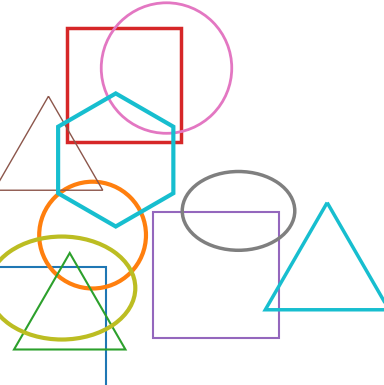[{"shape": "square", "thickness": 1.5, "radius": 0.8, "center": [0.115, 0.148]}, {"shape": "circle", "thickness": 3, "radius": 0.69, "center": [0.24, 0.389]}, {"shape": "triangle", "thickness": 1.5, "radius": 0.84, "center": [0.181, 0.176]}, {"shape": "square", "thickness": 2.5, "radius": 0.74, "center": [0.322, 0.779]}, {"shape": "square", "thickness": 1.5, "radius": 0.81, "center": [0.561, 0.285]}, {"shape": "triangle", "thickness": 1, "radius": 0.81, "center": [0.126, 0.587]}, {"shape": "circle", "thickness": 2, "radius": 0.85, "center": [0.432, 0.823]}, {"shape": "oval", "thickness": 2.5, "radius": 0.73, "center": [0.62, 0.452]}, {"shape": "oval", "thickness": 3, "radius": 0.96, "center": [0.16, 0.252]}, {"shape": "hexagon", "thickness": 3, "radius": 0.86, "center": [0.301, 0.585]}, {"shape": "triangle", "thickness": 2.5, "radius": 0.93, "center": [0.85, 0.288]}]